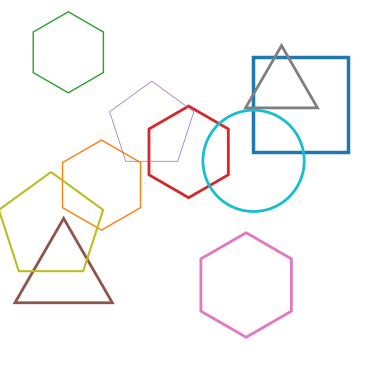[{"shape": "square", "thickness": 2.5, "radius": 0.62, "center": [0.781, 0.73]}, {"shape": "hexagon", "thickness": 1, "radius": 0.58, "center": [0.264, 0.519]}, {"shape": "hexagon", "thickness": 1, "radius": 0.53, "center": [0.177, 0.864]}, {"shape": "hexagon", "thickness": 2, "radius": 0.59, "center": [0.49, 0.605]}, {"shape": "pentagon", "thickness": 0.5, "radius": 0.58, "center": [0.394, 0.674]}, {"shape": "triangle", "thickness": 2, "radius": 0.73, "center": [0.165, 0.287]}, {"shape": "hexagon", "thickness": 2, "radius": 0.68, "center": [0.639, 0.26]}, {"shape": "triangle", "thickness": 2, "radius": 0.54, "center": [0.731, 0.774]}, {"shape": "pentagon", "thickness": 1.5, "radius": 0.71, "center": [0.133, 0.411]}, {"shape": "circle", "thickness": 2, "radius": 0.66, "center": [0.659, 0.582]}]